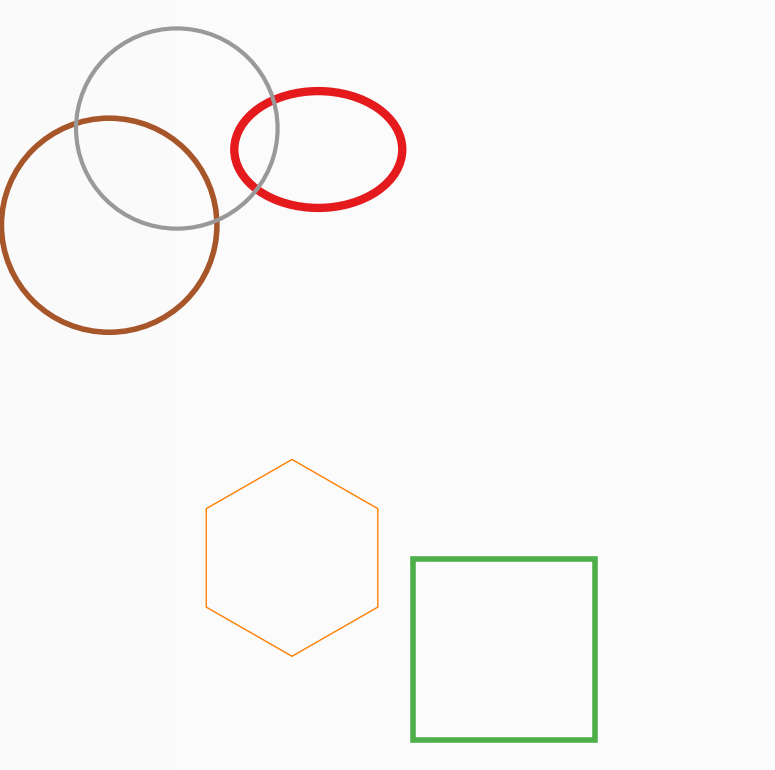[{"shape": "oval", "thickness": 3, "radius": 0.54, "center": [0.411, 0.806]}, {"shape": "square", "thickness": 2, "radius": 0.59, "center": [0.65, 0.156]}, {"shape": "hexagon", "thickness": 0.5, "radius": 0.64, "center": [0.377, 0.275]}, {"shape": "circle", "thickness": 2, "radius": 0.7, "center": [0.141, 0.707]}, {"shape": "circle", "thickness": 1.5, "radius": 0.65, "center": [0.228, 0.833]}]